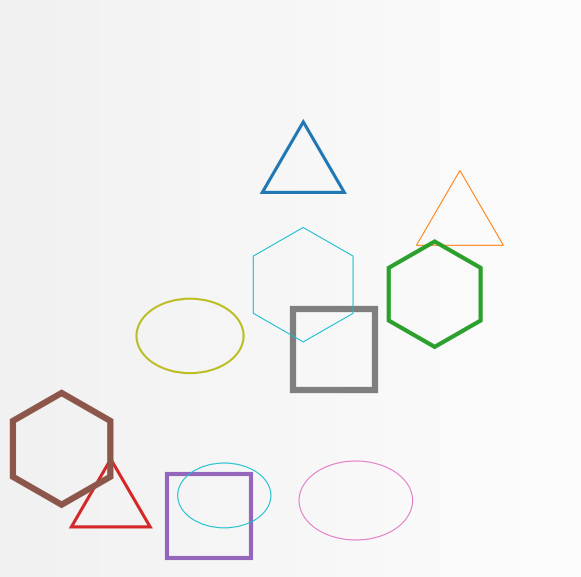[{"shape": "triangle", "thickness": 1.5, "radius": 0.41, "center": [0.522, 0.707]}, {"shape": "triangle", "thickness": 0.5, "radius": 0.43, "center": [0.791, 0.618]}, {"shape": "hexagon", "thickness": 2, "radius": 0.46, "center": [0.748, 0.49]}, {"shape": "triangle", "thickness": 1.5, "radius": 0.39, "center": [0.191, 0.126]}, {"shape": "square", "thickness": 2, "radius": 0.36, "center": [0.36, 0.106]}, {"shape": "hexagon", "thickness": 3, "radius": 0.48, "center": [0.106, 0.222]}, {"shape": "oval", "thickness": 0.5, "radius": 0.49, "center": [0.612, 0.132]}, {"shape": "square", "thickness": 3, "radius": 0.35, "center": [0.575, 0.394]}, {"shape": "oval", "thickness": 1, "radius": 0.46, "center": [0.327, 0.417]}, {"shape": "oval", "thickness": 0.5, "radius": 0.4, "center": [0.386, 0.141]}, {"shape": "hexagon", "thickness": 0.5, "radius": 0.5, "center": [0.522, 0.506]}]